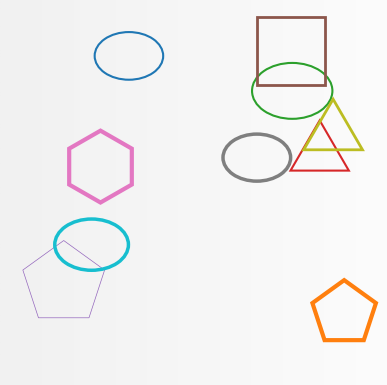[{"shape": "oval", "thickness": 1.5, "radius": 0.44, "center": [0.333, 0.855]}, {"shape": "pentagon", "thickness": 3, "radius": 0.43, "center": [0.888, 0.186]}, {"shape": "oval", "thickness": 1.5, "radius": 0.52, "center": [0.754, 0.764]}, {"shape": "triangle", "thickness": 1.5, "radius": 0.43, "center": [0.825, 0.6]}, {"shape": "pentagon", "thickness": 0.5, "radius": 0.55, "center": [0.164, 0.264]}, {"shape": "square", "thickness": 2, "radius": 0.44, "center": [0.75, 0.868]}, {"shape": "hexagon", "thickness": 3, "radius": 0.47, "center": [0.259, 0.567]}, {"shape": "oval", "thickness": 2.5, "radius": 0.44, "center": [0.663, 0.591]}, {"shape": "triangle", "thickness": 2, "radius": 0.44, "center": [0.86, 0.655]}, {"shape": "oval", "thickness": 2.5, "radius": 0.48, "center": [0.236, 0.365]}]